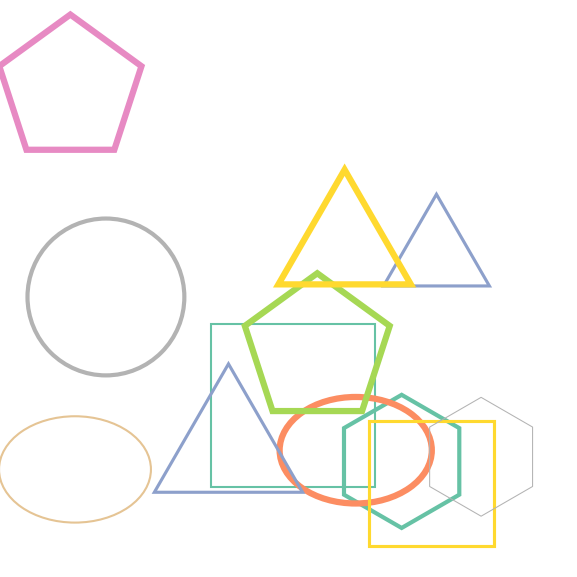[{"shape": "square", "thickness": 1, "radius": 0.71, "center": [0.508, 0.297]}, {"shape": "hexagon", "thickness": 2, "radius": 0.58, "center": [0.695, 0.2]}, {"shape": "oval", "thickness": 3, "radius": 0.66, "center": [0.616, 0.22]}, {"shape": "triangle", "thickness": 1.5, "radius": 0.53, "center": [0.756, 0.557]}, {"shape": "triangle", "thickness": 1.5, "radius": 0.74, "center": [0.396, 0.221]}, {"shape": "pentagon", "thickness": 3, "radius": 0.65, "center": [0.122, 0.845]}, {"shape": "pentagon", "thickness": 3, "radius": 0.66, "center": [0.549, 0.394]}, {"shape": "square", "thickness": 1.5, "radius": 0.54, "center": [0.747, 0.162]}, {"shape": "triangle", "thickness": 3, "radius": 0.66, "center": [0.597, 0.573]}, {"shape": "oval", "thickness": 1, "radius": 0.66, "center": [0.13, 0.186]}, {"shape": "circle", "thickness": 2, "radius": 0.68, "center": [0.183, 0.485]}, {"shape": "hexagon", "thickness": 0.5, "radius": 0.51, "center": [0.833, 0.208]}]